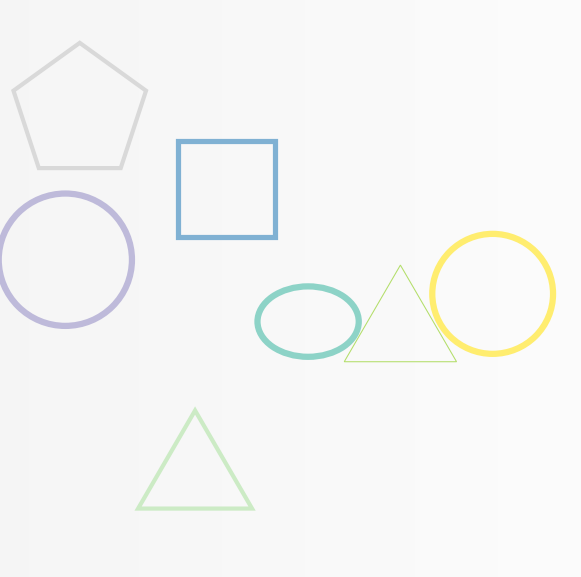[{"shape": "oval", "thickness": 3, "radius": 0.44, "center": [0.53, 0.442]}, {"shape": "circle", "thickness": 3, "radius": 0.57, "center": [0.112, 0.549]}, {"shape": "square", "thickness": 2.5, "radius": 0.42, "center": [0.389, 0.672]}, {"shape": "triangle", "thickness": 0.5, "radius": 0.56, "center": [0.689, 0.429]}, {"shape": "pentagon", "thickness": 2, "radius": 0.6, "center": [0.137, 0.805]}, {"shape": "triangle", "thickness": 2, "radius": 0.57, "center": [0.336, 0.175]}, {"shape": "circle", "thickness": 3, "radius": 0.52, "center": [0.848, 0.49]}]